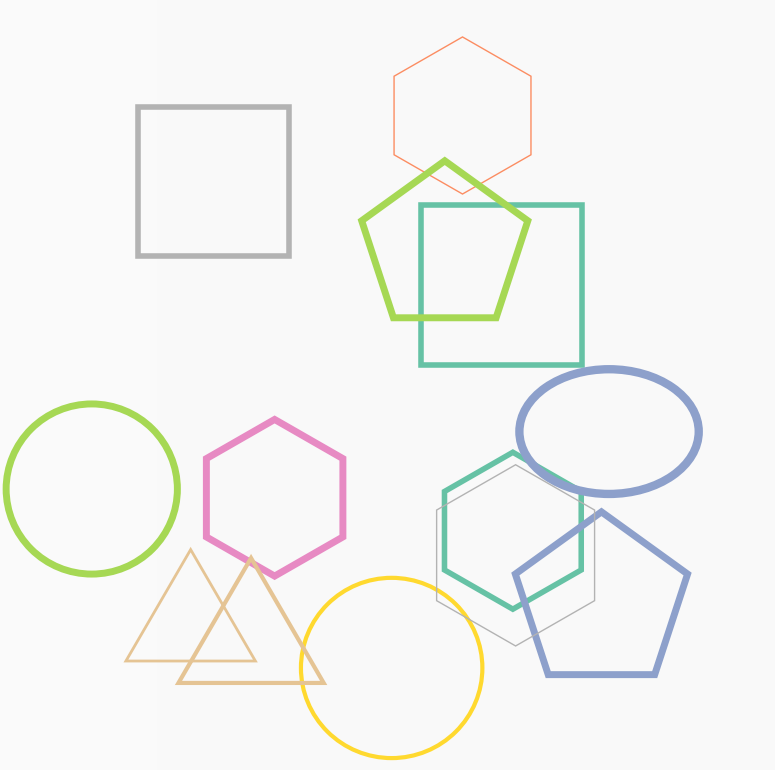[{"shape": "hexagon", "thickness": 2, "radius": 0.51, "center": [0.662, 0.311]}, {"shape": "square", "thickness": 2, "radius": 0.52, "center": [0.647, 0.63]}, {"shape": "hexagon", "thickness": 0.5, "radius": 0.51, "center": [0.597, 0.85]}, {"shape": "pentagon", "thickness": 2.5, "radius": 0.58, "center": [0.776, 0.218]}, {"shape": "oval", "thickness": 3, "radius": 0.58, "center": [0.786, 0.439]}, {"shape": "hexagon", "thickness": 2.5, "radius": 0.51, "center": [0.354, 0.354]}, {"shape": "pentagon", "thickness": 2.5, "radius": 0.56, "center": [0.574, 0.678]}, {"shape": "circle", "thickness": 2.5, "radius": 0.55, "center": [0.118, 0.365]}, {"shape": "circle", "thickness": 1.5, "radius": 0.59, "center": [0.505, 0.133]}, {"shape": "triangle", "thickness": 1.5, "radius": 0.54, "center": [0.324, 0.167]}, {"shape": "triangle", "thickness": 1, "radius": 0.48, "center": [0.246, 0.19]}, {"shape": "hexagon", "thickness": 0.5, "radius": 0.59, "center": [0.665, 0.279]}, {"shape": "square", "thickness": 2, "radius": 0.48, "center": [0.276, 0.765]}]